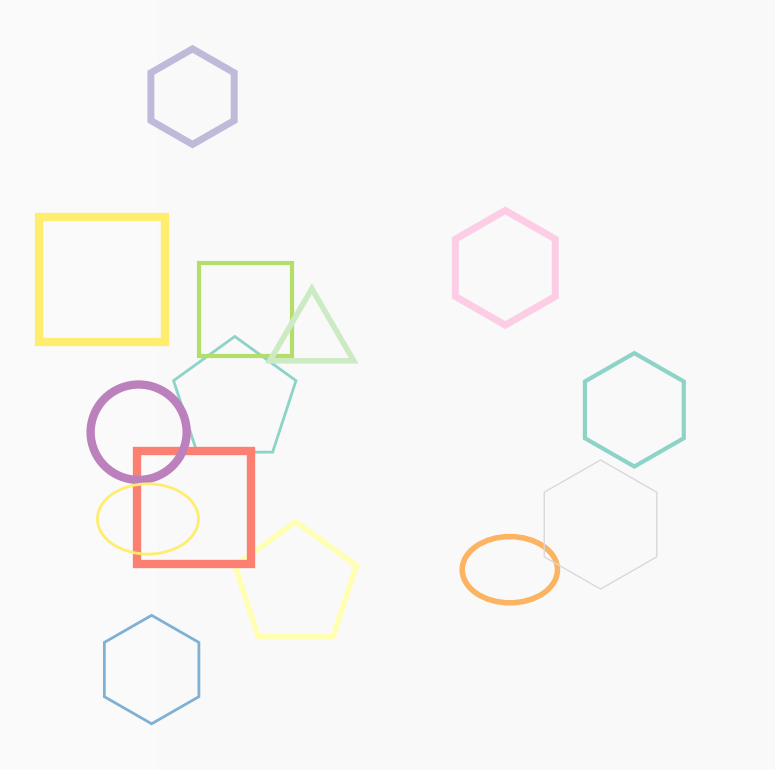[{"shape": "hexagon", "thickness": 1.5, "radius": 0.37, "center": [0.818, 0.468]}, {"shape": "pentagon", "thickness": 1, "radius": 0.42, "center": [0.303, 0.48]}, {"shape": "pentagon", "thickness": 2, "radius": 0.41, "center": [0.382, 0.24]}, {"shape": "hexagon", "thickness": 2.5, "radius": 0.31, "center": [0.248, 0.874]}, {"shape": "square", "thickness": 3, "radius": 0.37, "center": [0.251, 0.341]}, {"shape": "hexagon", "thickness": 1, "radius": 0.35, "center": [0.196, 0.13]}, {"shape": "oval", "thickness": 2, "radius": 0.31, "center": [0.658, 0.26]}, {"shape": "square", "thickness": 1.5, "radius": 0.3, "center": [0.317, 0.598]}, {"shape": "hexagon", "thickness": 2.5, "radius": 0.37, "center": [0.652, 0.652]}, {"shape": "hexagon", "thickness": 0.5, "radius": 0.42, "center": [0.775, 0.319]}, {"shape": "circle", "thickness": 3, "radius": 0.31, "center": [0.179, 0.439]}, {"shape": "triangle", "thickness": 2, "radius": 0.31, "center": [0.402, 0.563]}, {"shape": "oval", "thickness": 1, "radius": 0.33, "center": [0.191, 0.326]}, {"shape": "square", "thickness": 3, "radius": 0.41, "center": [0.132, 0.636]}]